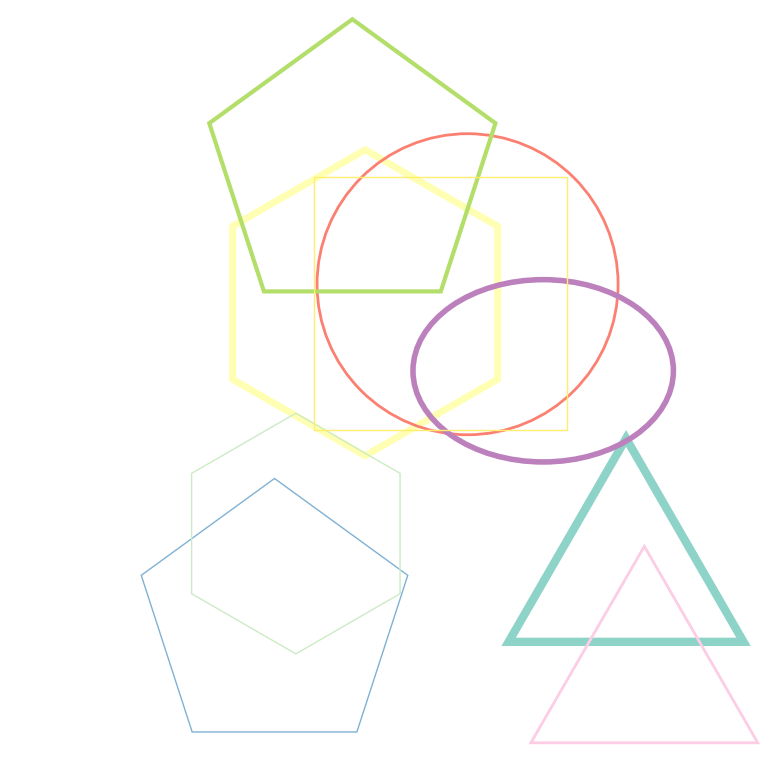[{"shape": "triangle", "thickness": 3, "radius": 0.88, "center": [0.813, 0.255]}, {"shape": "hexagon", "thickness": 2.5, "radius": 0.99, "center": [0.474, 0.607]}, {"shape": "circle", "thickness": 1, "radius": 0.98, "center": [0.607, 0.631]}, {"shape": "pentagon", "thickness": 0.5, "radius": 0.91, "center": [0.357, 0.197]}, {"shape": "pentagon", "thickness": 1.5, "radius": 0.98, "center": [0.458, 0.78]}, {"shape": "triangle", "thickness": 1, "radius": 0.85, "center": [0.837, 0.12]}, {"shape": "oval", "thickness": 2, "radius": 0.85, "center": [0.705, 0.518]}, {"shape": "hexagon", "thickness": 0.5, "radius": 0.78, "center": [0.384, 0.307]}, {"shape": "square", "thickness": 0.5, "radius": 0.82, "center": [0.572, 0.606]}]